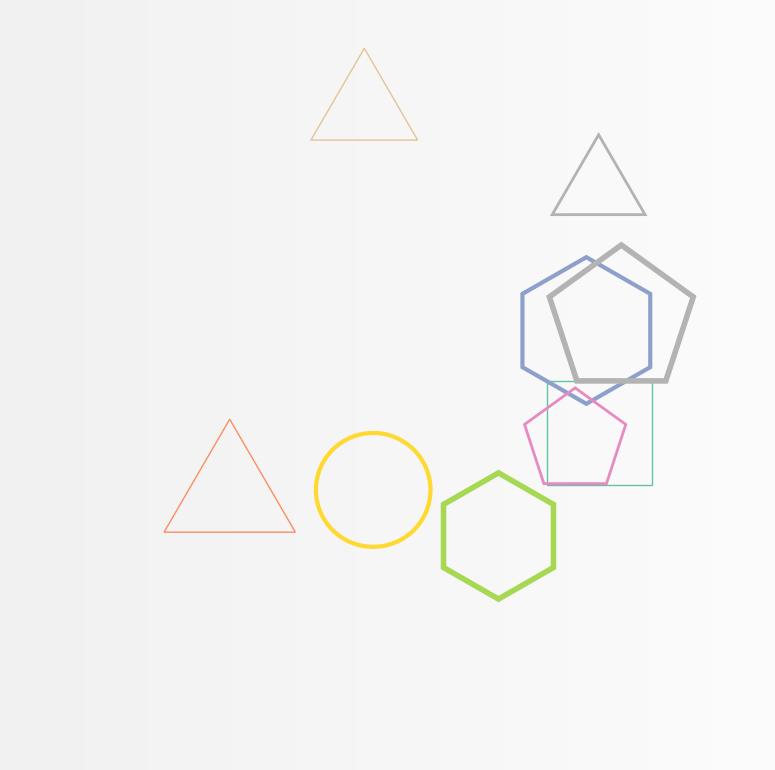[{"shape": "square", "thickness": 0.5, "radius": 0.34, "center": [0.773, 0.437]}, {"shape": "triangle", "thickness": 0.5, "radius": 0.49, "center": [0.296, 0.358]}, {"shape": "hexagon", "thickness": 1.5, "radius": 0.48, "center": [0.757, 0.571]}, {"shape": "pentagon", "thickness": 1, "radius": 0.34, "center": [0.742, 0.428]}, {"shape": "hexagon", "thickness": 2, "radius": 0.41, "center": [0.643, 0.304]}, {"shape": "circle", "thickness": 1.5, "radius": 0.37, "center": [0.482, 0.364]}, {"shape": "triangle", "thickness": 0.5, "radius": 0.4, "center": [0.47, 0.858]}, {"shape": "triangle", "thickness": 1, "radius": 0.35, "center": [0.772, 0.756]}, {"shape": "pentagon", "thickness": 2, "radius": 0.49, "center": [0.802, 0.584]}]